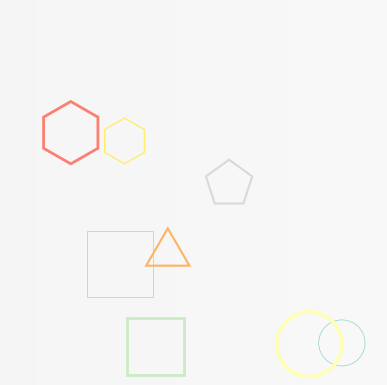[{"shape": "circle", "thickness": 0.5, "radius": 0.3, "center": [0.882, 0.109]}, {"shape": "circle", "thickness": 2.5, "radius": 0.42, "center": [0.798, 0.106]}, {"shape": "hexagon", "thickness": 2, "radius": 0.4, "center": [0.183, 0.655]}, {"shape": "triangle", "thickness": 1.5, "radius": 0.32, "center": [0.433, 0.342]}, {"shape": "square", "thickness": 0.5, "radius": 0.43, "center": [0.31, 0.315]}, {"shape": "pentagon", "thickness": 1.5, "radius": 0.31, "center": [0.591, 0.522]}, {"shape": "square", "thickness": 2, "radius": 0.37, "center": [0.401, 0.1]}, {"shape": "hexagon", "thickness": 1, "radius": 0.3, "center": [0.321, 0.634]}]